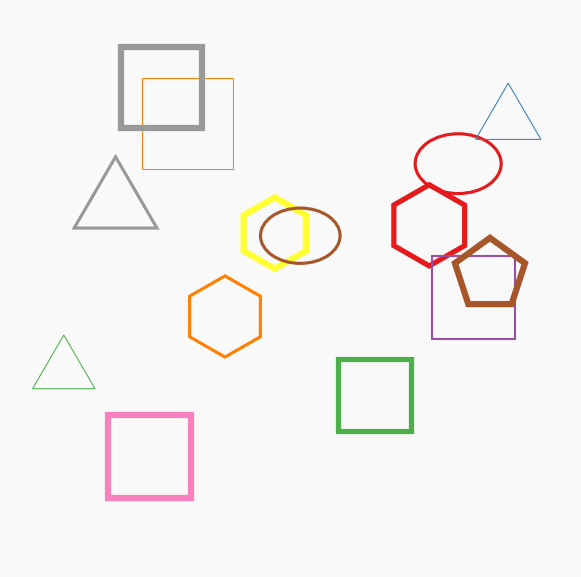[{"shape": "hexagon", "thickness": 2.5, "radius": 0.35, "center": [0.738, 0.609]}, {"shape": "oval", "thickness": 1.5, "radius": 0.37, "center": [0.788, 0.716]}, {"shape": "triangle", "thickness": 0.5, "radius": 0.32, "center": [0.874, 0.79]}, {"shape": "triangle", "thickness": 0.5, "radius": 0.31, "center": [0.11, 0.357]}, {"shape": "square", "thickness": 2.5, "radius": 0.31, "center": [0.644, 0.315]}, {"shape": "square", "thickness": 1, "radius": 0.36, "center": [0.814, 0.484]}, {"shape": "hexagon", "thickness": 1.5, "radius": 0.35, "center": [0.387, 0.451]}, {"shape": "square", "thickness": 0.5, "radius": 0.39, "center": [0.322, 0.785]}, {"shape": "hexagon", "thickness": 3, "radius": 0.31, "center": [0.473, 0.595]}, {"shape": "pentagon", "thickness": 3, "radius": 0.32, "center": [0.843, 0.524]}, {"shape": "oval", "thickness": 1.5, "radius": 0.34, "center": [0.517, 0.591]}, {"shape": "square", "thickness": 3, "radius": 0.36, "center": [0.257, 0.209]}, {"shape": "square", "thickness": 3, "radius": 0.35, "center": [0.278, 0.848]}, {"shape": "triangle", "thickness": 1.5, "radius": 0.41, "center": [0.199, 0.645]}]